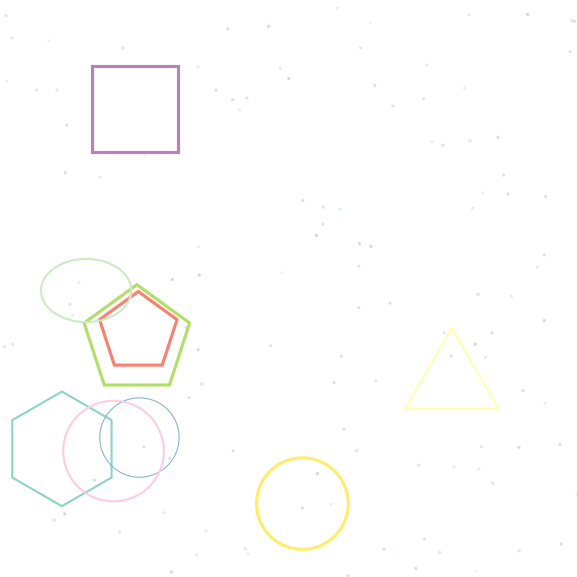[{"shape": "hexagon", "thickness": 1, "radius": 0.5, "center": [0.107, 0.222]}, {"shape": "triangle", "thickness": 1, "radius": 0.47, "center": [0.782, 0.338]}, {"shape": "pentagon", "thickness": 1.5, "radius": 0.35, "center": [0.239, 0.424]}, {"shape": "circle", "thickness": 0.5, "radius": 0.34, "center": [0.241, 0.241]}, {"shape": "pentagon", "thickness": 1.5, "radius": 0.48, "center": [0.237, 0.41]}, {"shape": "circle", "thickness": 1, "radius": 0.44, "center": [0.197, 0.218]}, {"shape": "square", "thickness": 1.5, "radius": 0.37, "center": [0.234, 0.811]}, {"shape": "oval", "thickness": 1, "radius": 0.39, "center": [0.149, 0.496]}, {"shape": "circle", "thickness": 1.5, "radius": 0.4, "center": [0.524, 0.127]}]